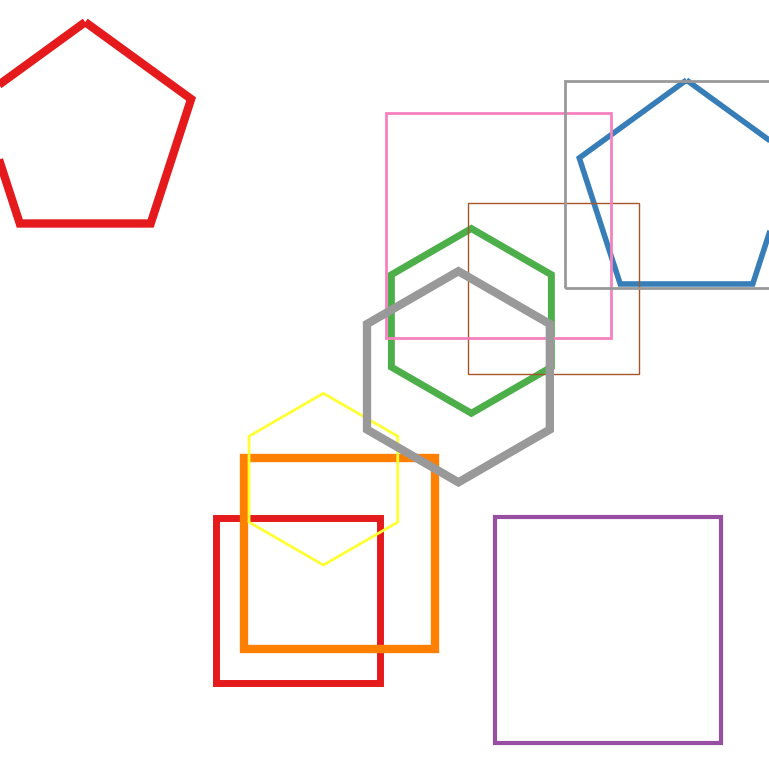[{"shape": "pentagon", "thickness": 3, "radius": 0.72, "center": [0.111, 0.827]}, {"shape": "square", "thickness": 2.5, "radius": 0.53, "center": [0.387, 0.22]}, {"shape": "pentagon", "thickness": 2, "radius": 0.73, "center": [0.892, 0.75]}, {"shape": "hexagon", "thickness": 2.5, "radius": 0.6, "center": [0.612, 0.583]}, {"shape": "square", "thickness": 1.5, "radius": 0.74, "center": [0.789, 0.182]}, {"shape": "square", "thickness": 3, "radius": 0.62, "center": [0.441, 0.281]}, {"shape": "hexagon", "thickness": 1, "radius": 0.56, "center": [0.42, 0.378]}, {"shape": "square", "thickness": 0.5, "radius": 0.55, "center": [0.719, 0.625]}, {"shape": "square", "thickness": 1, "radius": 0.73, "center": [0.648, 0.707]}, {"shape": "square", "thickness": 1, "radius": 0.67, "center": [0.868, 0.76]}, {"shape": "hexagon", "thickness": 3, "radius": 0.69, "center": [0.595, 0.511]}]